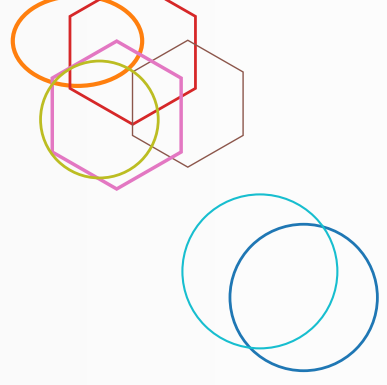[{"shape": "circle", "thickness": 2, "radius": 0.95, "center": [0.784, 0.227]}, {"shape": "oval", "thickness": 3, "radius": 0.83, "center": [0.2, 0.894]}, {"shape": "hexagon", "thickness": 2, "radius": 0.93, "center": [0.342, 0.864]}, {"shape": "hexagon", "thickness": 1, "radius": 0.82, "center": [0.485, 0.731]}, {"shape": "hexagon", "thickness": 2.5, "radius": 0.96, "center": [0.301, 0.701]}, {"shape": "circle", "thickness": 2, "radius": 0.76, "center": [0.256, 0.69]}, {"shape": "circle", "thickness": 1.5, "radius": 1.0, "center": [0.671, 0.295]}]